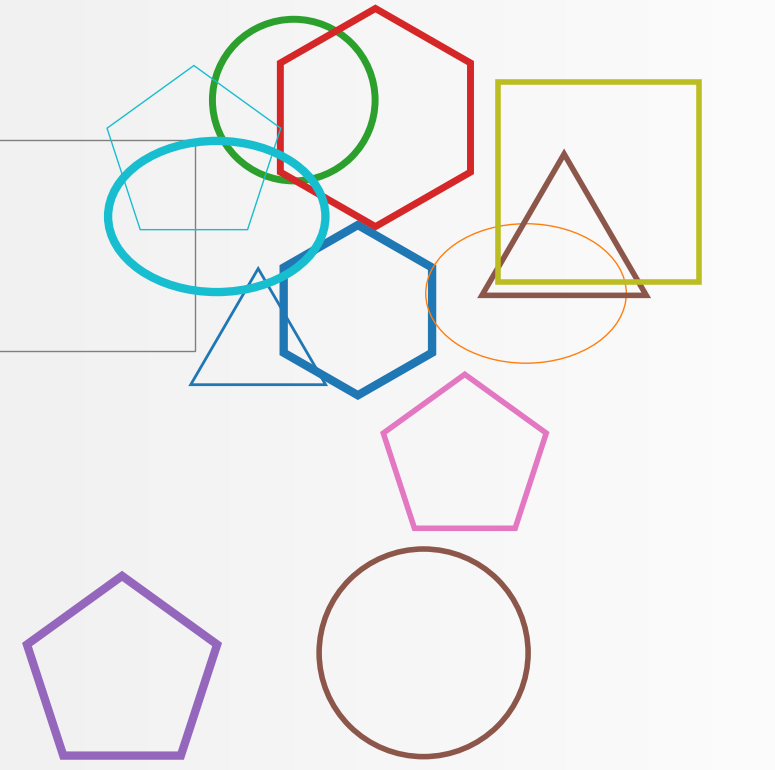[{"shape": "hexagon", "thickness": 3, "radius": 0.55, "center": [0.462, 0.597]}, {"shape": "triangle", "thickness": 1, "radius": 0.5, "center": [0.333, 0.551]}, {"shape": "oval", "thickness": 0.5, "radius": 0.65, "center": [0.679, 0.619]}, {"shape": "circle", "thickness": 2.5, "radius": 0.52, "center": [0.379, 0.87]}, {"shape": "hexagon", "thickness": 2.5, "radius": 0.71, "center": [0.484, 0.847]}, {"shape": "pentagon", "thickness": 3, "radius": 0.65, "center": [0.157, 0.123]}, {"shape": "triangle", "thickness": 2, "radius": 0.61, "center": [0.728, 0.678]}, {"shape": "circle", "thickness": 2, "radius": 0.67, "center": [0.547, 0.152]}, {"shape": "pentagon", "thickness": 2, "radius": 0.55, "center": [0.6, 0.403]}, {"shape": "square", "thickness": 0.5, "radius": 0.69, "center": [0.114, 0.681]}, {"shape": "square", "thickness": 2, "radius": 0.65, "center": [0.773, 0.764]}, {"shape": "oval", "thickness": 3, "radius": 0.7, "center": [0.28, 0.719]}, {"shape": "pentagon", "thickness": 0.5, "radius": 0.59, "center": [0.25, 0.797]}]